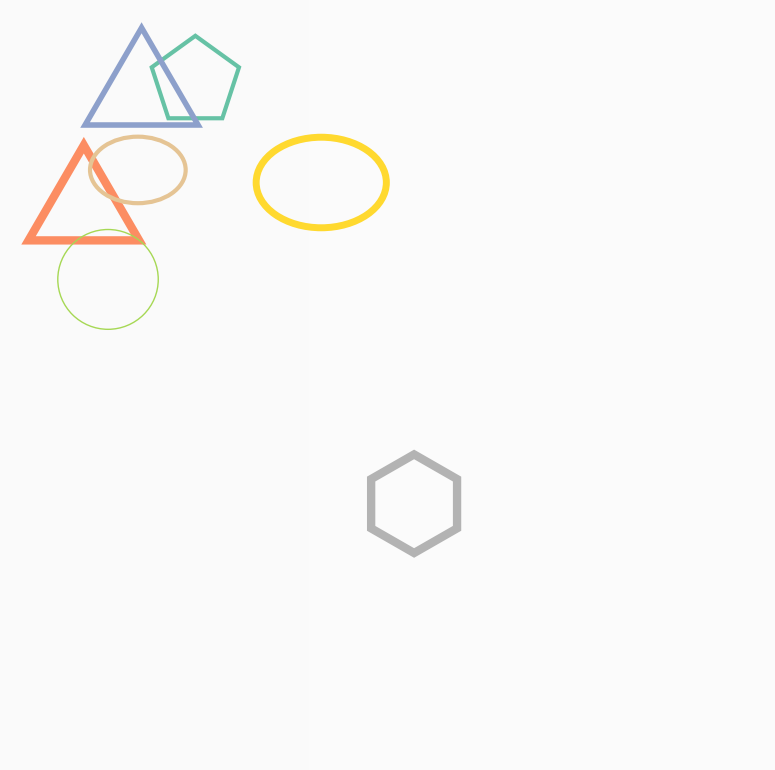[{"shape": "pentagon", "thickness": 1.5, "radius": 0.3, "center": [0.252, 0.894]}, {"shape": "triangle", "thickness": 3, "radius": 0.41, "center": [0.108, 0.729]}, {"shape": "triangle", "thickness": 2, "radius": 0.42, "center": [0.183, 0.88]}, {"shape": "circle", "thickness": 0.5, "radius": 0.32, "center": [0.139, 0.637]}, {"shape": "oval", "thickness": 2.5, "radius": 0.42, "center": [0.415, 0.763]}, {"shape": "oval", "thickness": 1.5, "radius": 0.31, "center": [0.178, 0.779]}, {"shape": "hexagon", "thickness": 3, "radius": 0.32, "center": [0.534, 0.346]}]